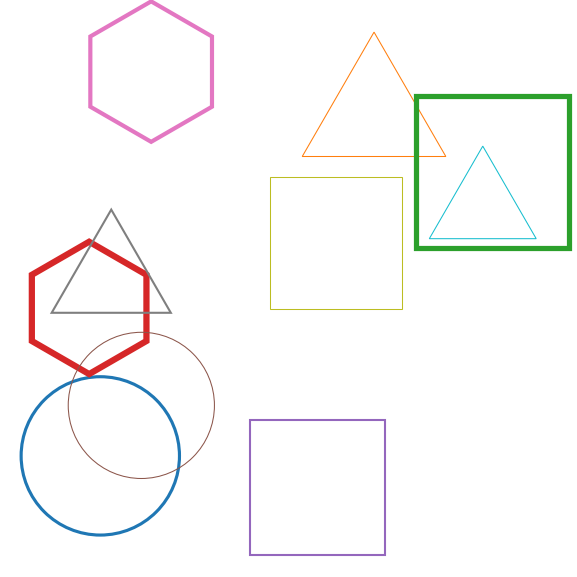[{"shape": "circle", "thickness": 1.5, "radius": 0.69, "center": [0.174, 0.21]}, {"shape": "triangle", "thickness": 0.5, "radius": 0.72, "center": [0.648, 0.8]}, {"shape": "square", "thickness": 2.5, "radius": 0.66, "center": [0.853, 0.701]}, {"shape": "hexagon", "thickness": 3, "radius": 0.57, "center": [0.154, 0.466]}, {"shape": "square", "thickness": 1, "radius": 0.58, "center": [0.55, 0.154]}, {"shape": "circle", "thickness": 0.5, "radius": 0.63, "center": [0.245, 0.297]}, {"shape": "hexagon", "thickness": 2, "radius": 0.61, "center": [0.262, 0.875]}, {"shape": "triangle", "thickness": 1, "radius": 0.6, "center": [0.193, 0.517]}, {"shape": "square", "thickness": 0.5, "radius": 0.57, "center": [0.581, 0.579]}, {"shape": "triangle", "thickness": 0.5, "radius": 0.53, "center": [0.836, 0.639]}]